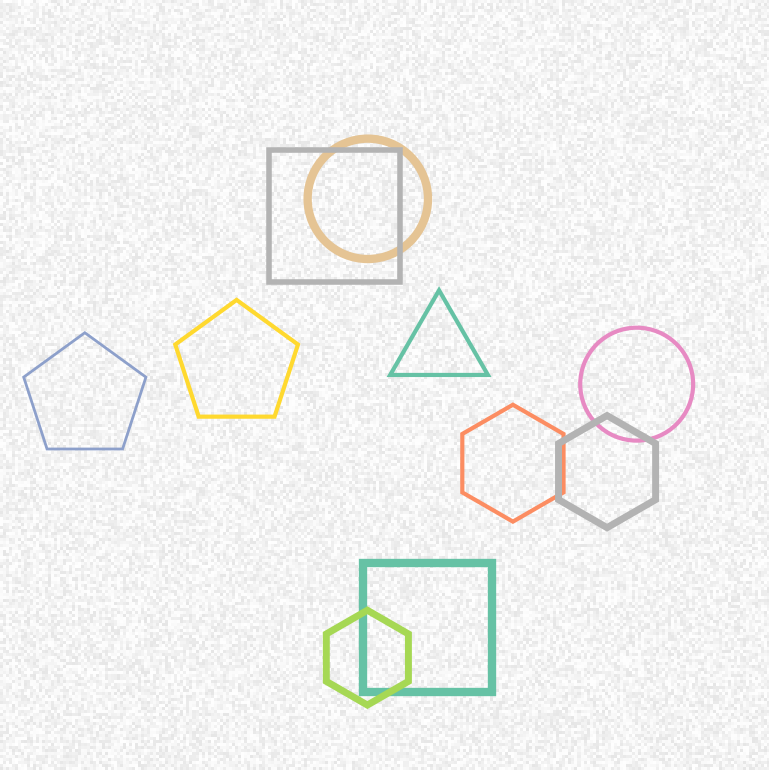[{"shape": "square", "thickness": 3, "radius": 0.42, "center": [0.555, 0.185]}, {"shape": "triangle", "thickness": 1.5, "radius": 0.37, "center": [0.57, 0.55]}, {"shape": "hexagon", "thickness": 1.5, "radius": 0.38, "center": [0.666, 0.398]}, {"shape": "pentagon", "thickness": 1, "radius": 0.42, "center": [0.11, 0.484]}, {"shape": "circle", "thickness": 1.5, "radius": 0.37, "center": [0.827, 0.501]}, {"shape": "hexagon", "thickness": 2.5, "radius": 0.31, "center": [0.477, 0.146]}, {"shape": "pentagon", "thickness": 1.5, "radius": 0.42, "center": [0.307, 0.527]}, {"shape": "circle", "thickness": 3, "radius": 0.39, "center": [0.478, 0.742]}, {"shape": "hexagon", "thickness": 2.5, "radius": 0.36, "center": [0.788, 0.388]}, {"shape": "square", "thickness": 2, "radius": 0.43, "center": [0.435, 0.719]}]